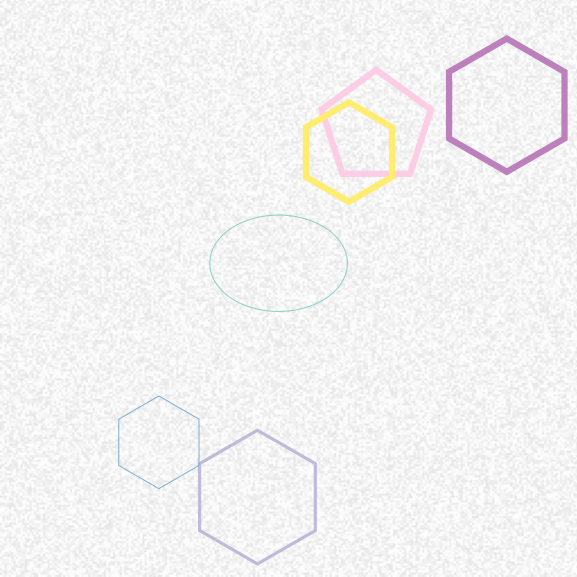[{"shape": "oval", "thickness": 0.5, "radius": 0.6, "center": [0.482, 0.543]}, {"shape": "hexagon", "thickness": 1.5, "radius": 0.58, "center": [0.446, 0.138]}, {"shape": "hexagon", "thickness": 0.5, "radius": 0.4, "center": [0.275, 0.233]}, {"shape": "pentagon", "thickness": 3, "radius": 0.5, "center": [0.652, 0.779]}, {"shape": "hexagon", "thickness": 3, "radius": 0.58, "center": [0.878, 0.817]}, {"shape": "hexagon", "thickness": 3, "radius": 0.43, "center": [0.604, 0.736]}]